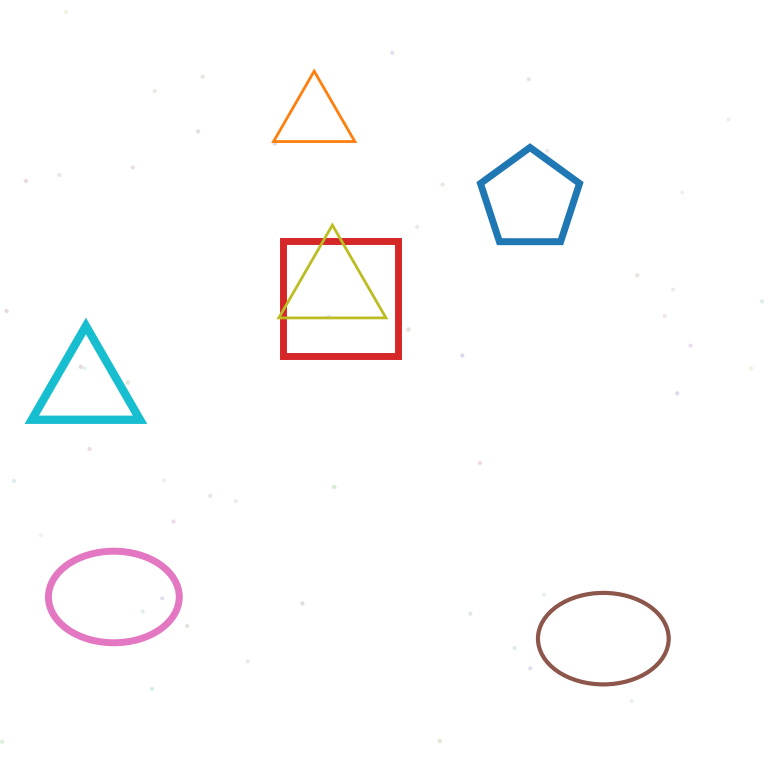[{"shape": "pentagon", "thickness": 2.5, "radius": 0.34, "center": [0.688, 0.741]}, {"shape": "triangle", "thickness": 1, "radius": 0.3, "center": [0.408, 0.847]}, {"shape": "square", "thickness": 2.5, "radius": 0.37, "center": [0.442, 0.612]}, {"shape": "oval", "thickness": 1.5, "radius": 0.42, "center": [0.784, 0.171]}, {"shape": "oval", "thickness": 2.5, "radius": 0.42, "center": [0.148, 0.225]}, {"shape": "triangle", "thickness": 1, "radius": 0.4, "center": [0.432, 0.627]}, {"shape": "triangle", "thickness": 3, "radius": 0.41, "center": [0.112, 0.495]}]